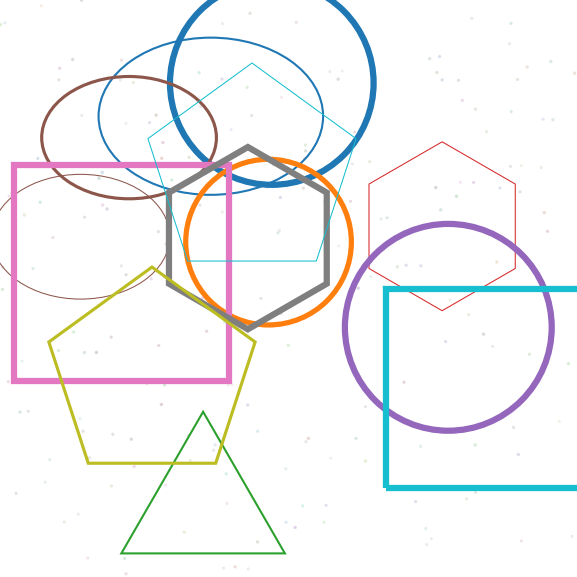[{"shape": "circle", "thickness": 3, "radius": 0.88, "center": [0.471, 0.855]}, {"shape": "oval", "thickness": 1, "radius": 0.97, "center": [0.365, 0.798]}, {"shape": "circle", "thickness": 2.5, "radius": 0.72, "center": [0.465, 0.58]}, {"shape": "triangle", "thickness": 1, "radius": 0.82, "center": [0.352, 0.123]}, {"shape": "hexagon", "thickness": 0.5, "radius": 0.73, "center": [0.766, 0.607]}, {"shape": "circle", "thickness": 3, "radius": 0.9, "center": [0.776, 0.432]}, {"shape": "oval", "thickness": 0.5, "radius": 0.77, "center": [0.14, 0.589]}, {"shape": "oval", "thickness": 1.5, "radius": 0.76, "center": [0.223, 0.761]}, {"shape": "square", "thickness": 3, "radius": 0.93, "center": [0.21, 0.527]}, {"shape": "hexagon", "thickness": 3, "radius": 0.79, "center": [0.429, 0.587]}, {"shape": "pentagon", "thickness": 1.5, "radius": 0.94, "center": [0.263, 0.349]}, {"shape": "pentagon", "thickness": 0.5, "radius": 0.95, "center": [0.436, 0.7]}, {"shape": "square", "thickness": 3, "radius": 0.86, "center": [0.842, 0.326]}]